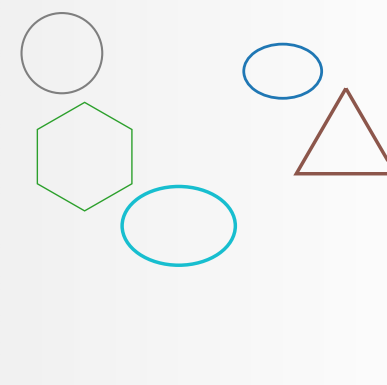[{"shape": "oval", "thickness": 2, "radius": 0.5, "center": [0.73, 0.815]}, {"shape": "hexagon", "thickness": 1, "radius": 0.7, "center": [0.218, 0.593]}, {"shape": "triangle", "thickness": 2.5, "radius": 0.74, "center": [0.893, 0.623]}, {"shape": "circle", "thickness": 1.5, "radius": 0.52, "center": [0.16, 0.862]}, {"shape": "oval", "thickness": 2.5, "radius": 0.73, "center": [0.461, 0.413]}]